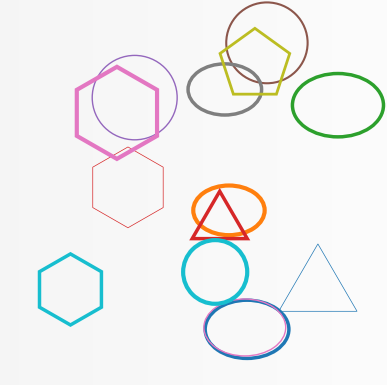[{"shape": "triangle", "thickness": 0.5, "radius": 0.58, "center": [0.82, 0.25]}, {"shape": "oval", "thickness": 2.5, "radius": 0.54, "center": [0.638, 0.145]}, {"shape": "oval", "thickness": 3, "radius": 0.46, "center": [0.591, 0.454]}, {"shape": "oval", "thickness": 2.5, "radius": 0.59, "center": [0.872, 0.727]}, {"shape": "hexagon", "thickness": 0.5, "radius": 0.52, "center": [0.33, 0.513]}, {"shape": "triangle", "thickness": 2.5, "radius": 0.41, "center": [0.567, 0.421]}, {"shape": "circle", "thickness": 1, "radius": 0.55, "center": [0.348, 0.746]}, {"shape": "circle", "thickness": 1.5, "radius": 0.52, "center": [0.689, 0.889]}, {"shape": "oval", "thickness": 1, "radius": 0.53, "center": [0.632, 0.149]}, {"shape": "hexagon", "thickness": 3, "radius": 0.6, "center": [0.302, 0.707]}, {"shape": "oval", "thickness": 2.5, "radius": 0.47, "center": [0.58, 0.768]}, {"shape": "pentagon", "thickness": 2, "radius": 0.47, "center": [0.658, 0.832]}, {"shape": "hexagon", "thickness": 2.5, "radius": 0.46, "center": [0.182, 0.248]}, {"shape": "circle", "thickness": 3, "radius": 0.41, "center": [0.555, 0.294]}]